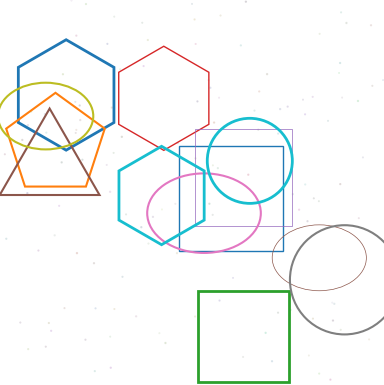[{"shape": "square", "thickness": 1, "radius": 0.68, "center": [0.6, 0.484]}, {"shape": "hexagon", "thickness": 2, "radius": 0.72, "center": [0.172, 0.753]}, {"shape": "pentagon", "thickness": 1.5, "radius": 0.67, "center": [0.144, 0.624]}, {"shape": "square", "thickness": 2, "radius": 0.59, "center": [0.632, 0.125]}, {"shape": "hexagon", "thickness": 1, "radius": 0.68, "center": [0.425, 0.745]}, {"shape": "square", "thickness": 0.5, "radius": 0.63, "center": [0.632, 0.538]}, {"shape": "oval", "thickness": 0.5, "radius": 0.61, "center": [0.829, 0.33]}, {"shape": "triangle", "thickness": 1.5, "radius": 0.75, "center": [0.129, 0.568]}, {"shape": "oval", "thickness": 1.5, "radius": 0.74, "center": [0.53, 0.446]}, {"shape": "circle", "thickness": 1.5, "radius": 0.71, "center": [0.895, 0.273]}, {"shape": "oval", "thickness": 1.5, "radius": 0.62, "center": [0.119, 0.699]}, {"shape": "circle", "thickness": 2, "radius": 0.55, "center": [0.649, 0.582]}, {"shape": "hexagon", "thickness": 2, "radius": 0.64, "center": [0.42, 0.492]}]